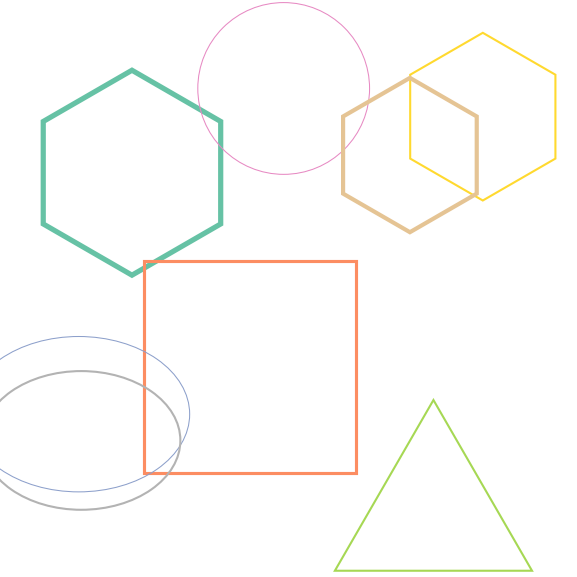[{"shape": "hexagon", "thickness": 2.5, "radius": 0.89, "center": [0.229, 0.7]}, {"shape": "square", "thickness": 1.5, "radius": 0.92, "center": [0.432, 0.363]}, {"shape": "oval", "thickness": 0.5, "radius": 0.96, "center": [0.136, 0.282]}, {"shape": "circle", "thickness": 0.5, "radius": 0.74, "center": [0.491, 0.846]}, {"shape": "triangle", "thickness": 1, "radius": 0.99, "center": [0.751, 0.109]}, {"shape": "hexagon", "thickness": 1, "radius": 0.73, "center": [0.836, 0.797]}, {"shape": "hexagon", "thickness": 2, "radius": 0.67, "center": [0.71, 0.731]}, {"shape": "oval", "thickness": 1, "radius": 0.86, "center": [0.141, 0.236]}]